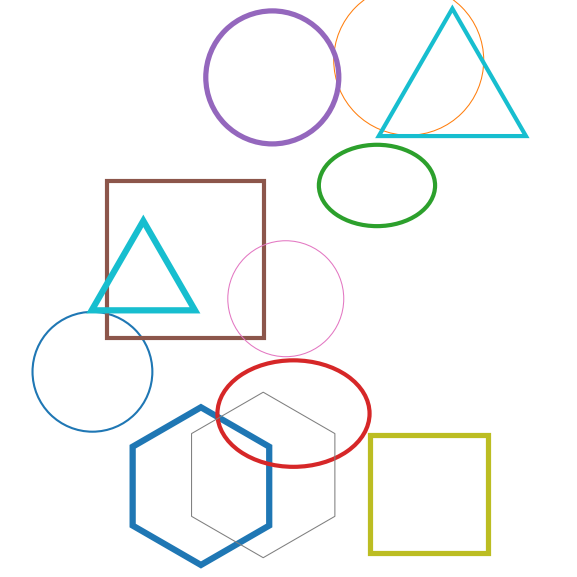[{"shape": "circle", "thickness": 1, "radius": 0.52, "center": [0.16, 0.355]}, {"shape": "hexagon", "thickness": 3, "radius": 0.68, "center": [0.348, 0.157]}, {"shape": "circle", "thickness": 0.5, "radius": 0.65, "center": [0.708, 0.895]}, {"shape": "oval", "thickness": 2, "radius": 0.5, "center": [0.653, 0.678]}, {"shape": "oval", "thickness": 2, "radius": 0.66, "center": [0.508, 0.283]}, {"shape": "circle", "thickness": 2.5, "radius": 0.58, "center": [0.472, 0.865]}, {"shape": "square", "thickness": 2, "radius": 0.68, "center": [0.321, 0.55]}, {"shape": "circle", "thickness": 0.5, "radius": 0.5, "center": [0.495, 0.482]}, {"shape": "hexagon", "thickness": 0.5, "radius": 0.72, "center": [0.456, 0.177]}, {"shape": "square", "thickness": 2.5, "radius": 0.51, "center": [0.743, 0.144]}, {"shape": "triangle", "thickness": 2, "radius": 0.74, "center": [0.783, 0.837]}, {"shape": "triangle", "thickness": 3, "radius": 0.52, "center": [0.248, 0.513]}]